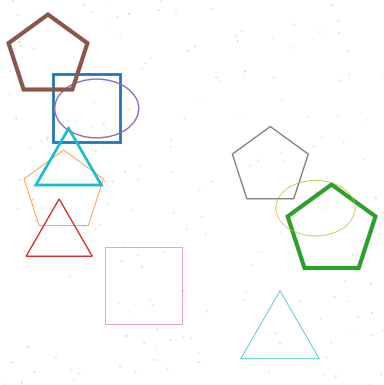[{"shape": "square", "thickness": 2, "radius": 0.44, "center": [0.224, 0.72]}, {"shape": "pentagon", "thickness": 0.5, "radius": 0.54, "center": [0.165, 0.502]}, {"shape": "pentagon", "thickness": 3, "radius": 0.6, "center": [0.861, 0.401]}, {"shape": "triangle", "thickness": 1, "radius": 0.5, "center": [0.154, 0.384]}, {"shape": "oval", "thickness": 1, "radius": 0.55, "center": [0.251, 0.718]}, {"shape": "pentagon", "thickness": 3, "radius": 0.54, "center": [0.125, 0.855]}, {"shape": "square", "thickness": 0.5, "radius": 0.5, "center": [0.372, 0.258]}, {"shape": "pentagon", "thickness": 1, "radius": 0.52, "center": [0.702, 0.568]}, {"shape": "oval", "thickness": 0.5, "radius": 0.52, "center": [0.82, 0.459]}, {"shape": "triangle", "thickness": 0.5, "radius": 0.59, "center": [0.727, 0.127]}, {"shape": "triangle", "thickness": 2, "radius": 0.49, "center": [0.178, 0.569]}]